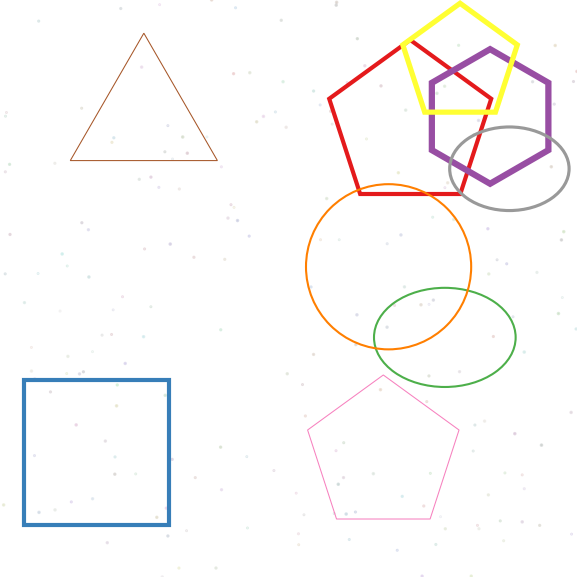[{"shape": "pentagon", "thickness": 2, "radius": 0.74, "center": [0.71, 0.783]}, {"shape": "square", "thickness": 2, "radius": 0.63, "center": [0.167, 0.215]}, {"shape": "oval", "thickness": 1, "radius": 0.61, "center": [0.77, 0.415]}, {"shape": "hexagon", "thickness": 3, "radius": 0.58, "center": [0.849, 0.797]}, {"shape": "circle", "thickness": 1, "radius": 0.72, "center": [0.673, 0.537]}, {"shape": "pentagon", "thickness": 2.5, "radius": 0.52, "center": [0.797, 0.889]}, {"shape": "triangle", "thickness": 0.5, "radius": 0.74, "center": [0.249, 0.795]}, {"shape": "pentagon", "thickness": 0.5, "radius": 0.69, "center": [0.664, 0.212]}, {"shape": "oval", "thickness": 1.5, "radius": 0.52, "center": [0.882, 0.707]}]